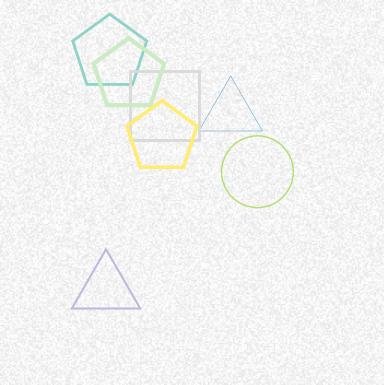[{"shape": "pentagon", "thickness": 2, "radius": 0.5, "center": [0.285, 0.862]}, {"shape": "triangle", "thickness": 1.5, "radius": 0.51, "center": [0.275, 0.25]}, {"shape": "triangle", "thickness": 0.5, "radius": 0.48, "center": [0.599, 0.707]}, {"shape": "circle", "thickness": 1, "radius": 0.47, "center": [0.669, 0.554]}, {"shape": "square", "thickness": 2, "radius": 0.45, "center": [0.427, 0.725]}, {"shape": "pentagon", "thickness": 3, "radius": 0.48, "center": [0.335, 0.805]}, {"shape": "pentagon", "thickness": 2.5, "radius": 0.48, "center": [0.421, 0.643]}]